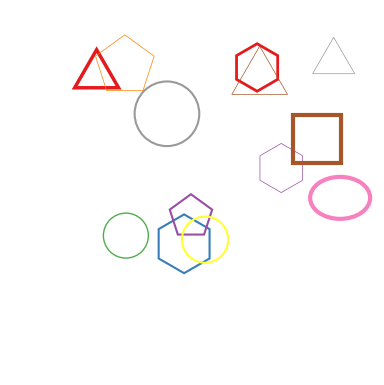[{"shape": "hexagon", "thickness": 2, "radius": 0.31, "center": [0.668, 0.825]}, {"shape": "triangle", "thickness": 2.5, "radius": 0.33, "center": [0.251, 0.805]}, {"shape": "hexagon", "thickness": 1.5, "radius": 0.38, "center": [0.478, 0.367]}, {"shape": "circle", "thickness": 1, "radius": 0.29, "center": [0.327, 0.388]}, {"shape": "pentagon", "thickness": 1.5, "radius": 0.29, "center": [0.496, 0.438]}, {"shape": "hexagon", "thickness": 0.5, "radius": 0.32, "center": [0.73, 0.564]}, {"shape": "pentagon", "thickness": 0.5, "radius": 0.4, "center": [0.324, 0.829]}, {"shape": "circle", "thickness": 1.5, "radius": 0.3, "center": [0.533, 0.378]}, {"shape": "triangle", "thickness": 0.5, "radius": 0.42, "center": [0.674, 0.796]}, {"shape": "square", "thickness": 3, "radius": 0.31, "center": [0.824, 0.639]}, {"shape": "oval", "thickness": 3, "radius": 0.39, "center": [0.884, 0.486]}, {"shape": "triangle", "thickness": 0.5, "radius": 0.32, "center": [0.867, 0.84]}, {"shape": "circle", "thickness": 1.5, "radius": 0.42, "center": [0.434, 0.704]}]